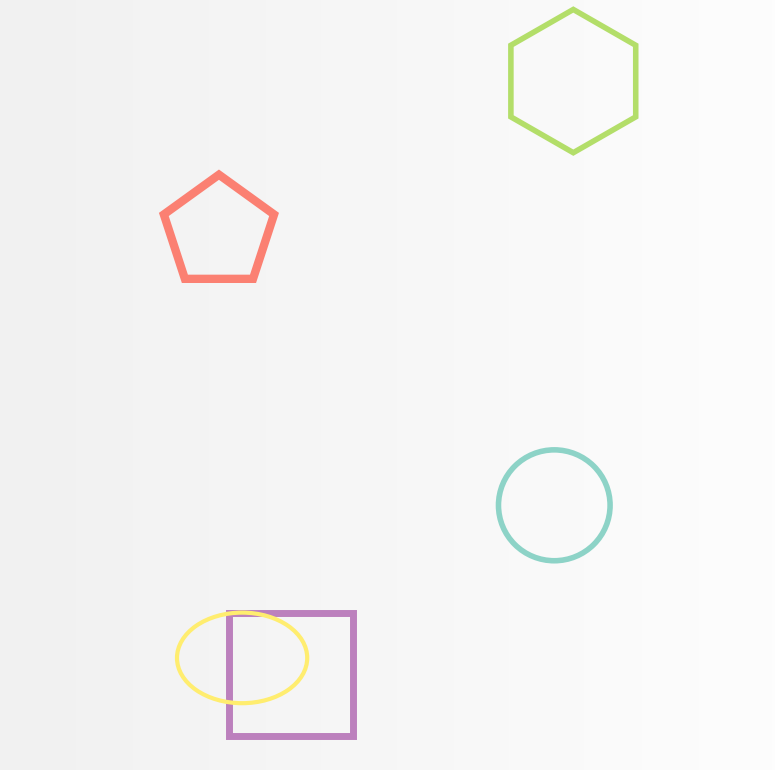[{"shape": "circle", "thickness": 2, "radius": 0.36, "center": [0.715, 0.344]}, {"shape": "pentagon", "thickness": 3, "radius": 0.37, "center": [0.283, 0.698]}, {"shape": "hexagon", "thickness": 2, "radius": 0.46, "center": [0.74, 0.895]}, {"shape": "square", "thickness": 2.5, "radius": 0.4, "center": [0.375, 0.124]}, {"shape": "oval", "thickness": 1.5, "radius": 0.42, "center": [0.312, 0.146]}]